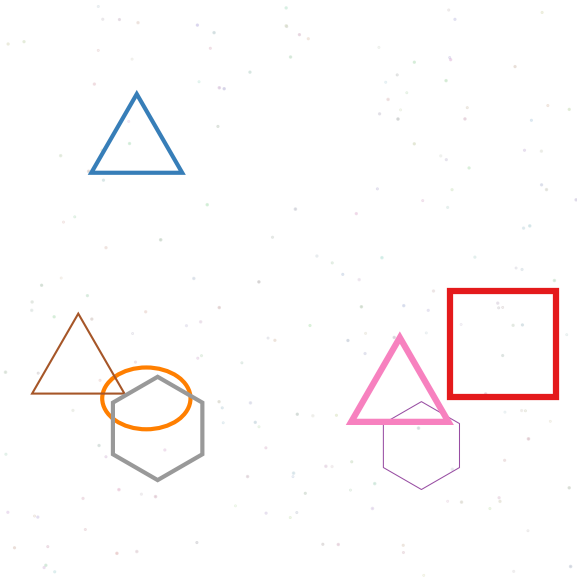[{"shape": "square", "thickness": 3, "radius": 0.46, "center": [0.87, 0.404]}, {"shape": "triangle", "thickness": 2, "radius": 0.45, "center": [0.237, 0.745]}, {"shape": "hexagon", "thickness": 0.5, "radius": 0.38, "center": [0.73, 0.228]}, {"shape": "oval", "thickness": 2, "radius": 0.38, "center": [0.253, 0.309]}, {"shape": "triangle", "thickness": 1, "radius": 0.46, "center": [0.136, 0.364]}, {"shape": "triangle", "thickness": 3, "radius": 0.49, "center": [0.692, 0.317]}, {"shape": "hexagon", "thickness": 2, "radius": 0.45, "center": [0.273, 0.257]}]